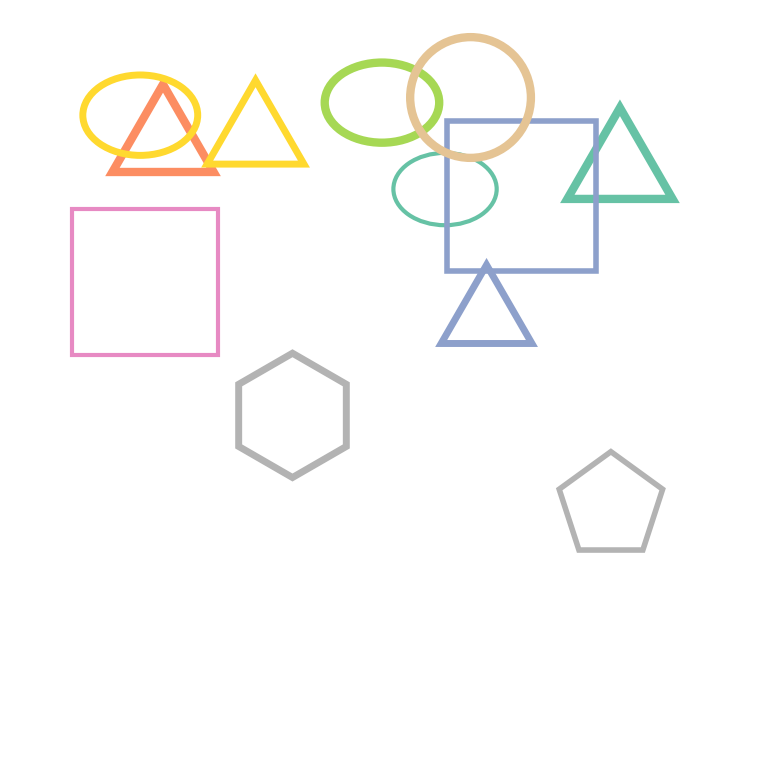[{"shape": "triangle", "thickness": 3, "radius": 0.39, "center": [0.805, 0.781]}, {"shape": "oval", "thickness": 1.5, "radius": 0.34, "center": [0.578, 0.754]}, {"shape": "triangle", "thickness": 3, "radius": 0.38, "center": [0.212, 0.815]}, {"shape": "square", "thickness": 2, "radius": 0.49, "center": [0.678, 0.745]}, {"shape": "triangle", "thickness": 2.5, "radius": 0.34, "center": [0.632, 0.588]}, {"shape": "square", "thickness": 1.5, "radius": 0.47, "center": [0.188, 0.633]}, {"shape": "oval", "thickness": 3, "radius": 0.37, "center": [0.496, 0.867]}, {"shape": "oval", "thickness": 2.5, "radius": 0.37, "center": [0.182, 0.85]}, {"shape": "triangle", "thickness": 2.5, "radius": 0.36, "center": [0.332, 0.823]}, {"shape": "circle", "thickness": 3, "radius": 0.39, "center": [0.611, 0.873]}, {"shape": "pentagon", "thickness": 2, "radius": 0.35, "center": [0.793, 0.343]}, {"shape": "hexagon", "thickness": 2.5, "radius": 0.4, "center": [0.38, 0.461]}]